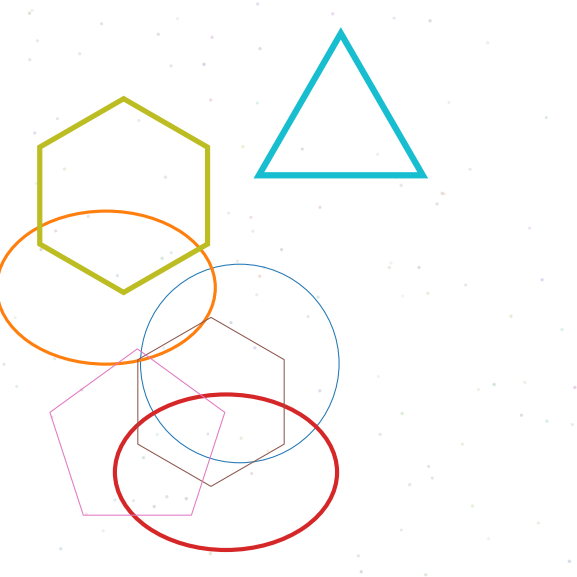[{"shape": "circle", "thickness": 0.5, "radius": 0.86, "center": [0.415, 0.37]}, {"shape": "oval", "thickness": 1.5, "radius": 0.95, "center": [0.184, 0.501]}, {"shape": "oval", "thickness": 2, "radius": 0.96, "center": [0.391, 0.181]}, {"shape": "hexagon", "thickness": 0.5, "radius": 0.73, "center": [0.365, 0.303]}, {"shape": "pentagon", "thickness": 0.5, "radius": 0.8, "center": [0.238, 0.236]}, {"shape": "hexagon", "thickness": 2.5, "radius": 0.84, "center": [0.214, 0.66]}, {"shape": "triangle", "thickness": 3, "radius": 0.82, "center": [0.59, 0.778]}]